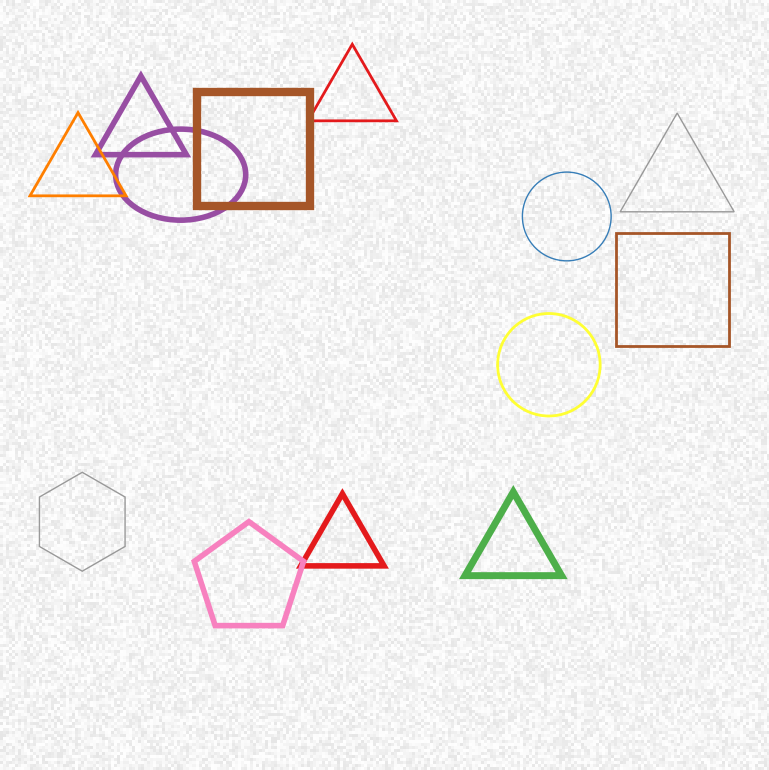[{"shape": "triangle", "thickness": 2, "radius": 0.31, "center": [0.445, 0.296]}, {"shape": "triangle", "thickness": 1, "radius": 0.33, "center": [0.458, 0.876]}, {"shape": "circle", "thickness": 0.5, "radius": 0.29, "center": [0.736, 0.719]}, {"shape": "triangle", "thickness": 2.5, "radius": 0.36, "center": [0.667, 0.289]}, {"shape": "oval", "thickness": 2, "radius": 0.42, "center": [0.235, 0.773]}, {"shape": "triangle", "thickness": 2, "radius": 0.34, "center": [0.183, 0.833]}, {"shape": "triangle", "thickness": 1, "radius": 0.36, "center": [0.101, 0.782]}, {"shape": "circle", "thickness": 1, "radius": 0.33, "center": [0.713, 0.526]}, {"shape": "square", "thickness": 1, "radius": 0.37, "center": [0.873, 0.624]}, {"shape": "square", "thickness": 3, "radius": 0.37, "center": [0.329, 0.806]}, {"shape": "pentagon", "thickness": 2, "radius": 0.37, "center": [0.323, 0.248]}, {"shape": "triangle", "thickness": 0.5, "radius": 0.43, "center": [0.879, 0.768]}, {"shape": "hexagon", "thickness": 0.5, "radius": 0.32, "center": [0.107, 0.322]}]